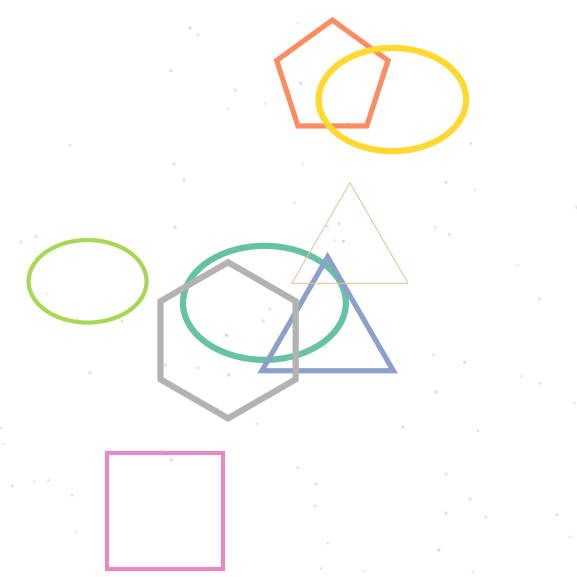[{"shape": "oval", "thickness": 3, "radius": 0.71, "center": [0.458, 0.475]}, {"shape": "pentagon", "thickness": 2.5, "radius": 0.51, "center": [0.576, 0.863]}, {"shape": "triangle", "thickness": 2.5, "radius": 0.66, "center": [0.567, 0.423]}, {"shape": "square", "thickness": 2, "radius": 0.5, "center": [0.286, 0.114]}, {"shape": "oval", "thickness": 2, "radius": 0.51, "center": [0.152, 0.512]}, {"shape": "oval", "thickness": 3, "radius": 0.64, "center": [0.68, 0.827]}, {"shape": "triangle", "thickness": 0.5, "radius": 0.58, "center": [0.606, 0.567]}, {"shape": "hexagon", "thickness": 3, "radius": 0.68, "center": [0.395, 0.41]}]